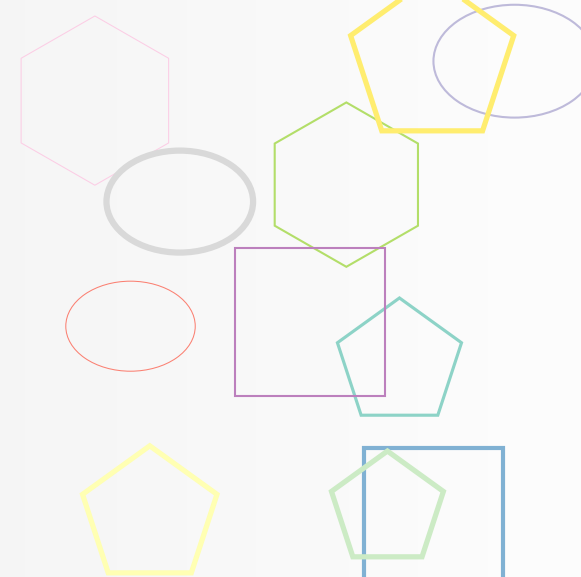[{"shape": "pentagon", "thickness": 1.5, "radius": 0.56, "center": [0.687, 0.371]}, {"shape": "pentagon", "thickness": 2.5, "radius": 0.61, "center": [0.258, 0.106]}, {"shape": "oval", "thickness": 1, "radius": 0.7, "center": [0.885, 0.893]}, {"shape": "oval", "thickness": 0.5, "radius": 0.56, "center": [0.225, 0.434]}, {"shape": "square", "thickness": 2, "radius": 0.6, "center": [0.746, 0.104]}, {"shape": "hexagon", "thickness": 1, "radius": 0.71, "center": [0.596, 0.679]}, {"shape": "hexagon", "thickness": 0.5, "radius": 0.73, "center": [0.163, 0.825]}, {"shape": "oval", "thickness": 3, "radius": 0.63, "center": [0.309, 0.65]}, {"shape": "square", "thickness": 1, "radius": 0.64, "center": [0.533, 0.442]}, {"shape": "pentagon", "thickness": 2.5, "radius": 0.51, "center": [0.667, 0.117]}, {"shape": "pentagon", "thickness": 2.5, "radius": 0.74, "center": [0.744, 0.892]}]